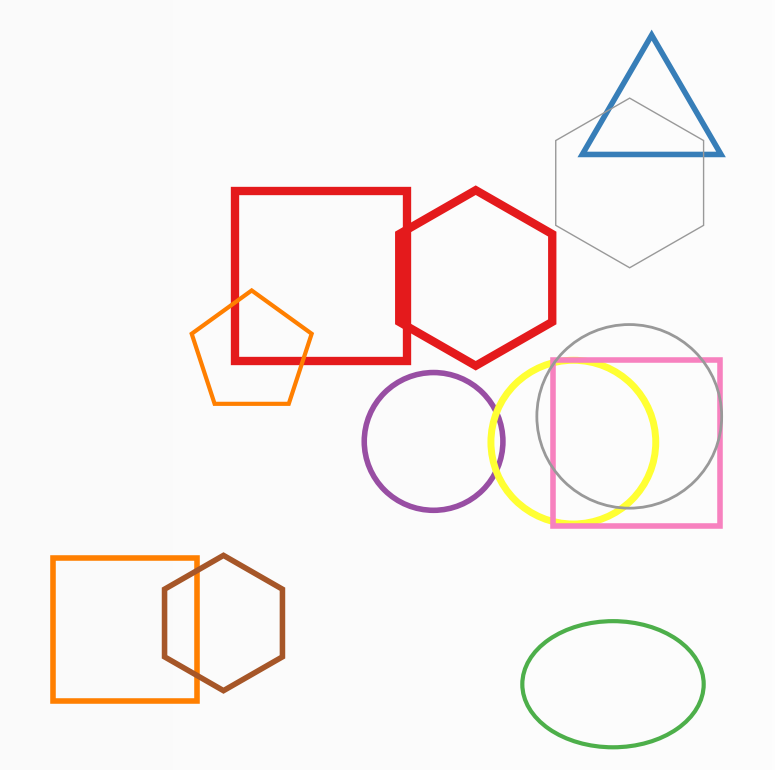[{"shape": "hexagon", "thickness": 3, "radius": 0.57, "center": [0.614, 0.639]}, {"shape": "square", "thickness": 3, "radius": 0.55, "center": [0.414, 0.642]}, {"shape": "triangle", "thickness": 2, "radius": 0.52, "center": [0.841, 0.851]}, {"shape": "oval", "thickness": 1.5, "radius": 0.59, "center": [0.791, 0.111]}, {"shape": "circle", "thickness": 2, "radius": 0.45, "center": [0.559, 0.427]}, {"shape": "square", "thickness": 2, "radius": 0.46, "center": [0.161, 0.182]}, {"shape": "pentagon", "thickness": 1.5, "radius": 0.41, "center": [0.325, 0.541]}, {"shape": "circle", "thickness": 2.5, "radius": 0.53, "center": [0.74, 0.426]}, {"shape": "hexagon", "thickness": 2, "radius": 0.44, "center": [0.288, 0.191]}, {"shape": "square", "thickness": 2, "radius": 0.54, "center": [0.821, 0.425]}, {"shape": "circle", "thickness": 1, "radius": 0.6, "center": [0.812, 0.459]}, {"shape": "hexagon", "thickness": 0.5, "radius": 0.55, "center": [0.812, 0.762]}]